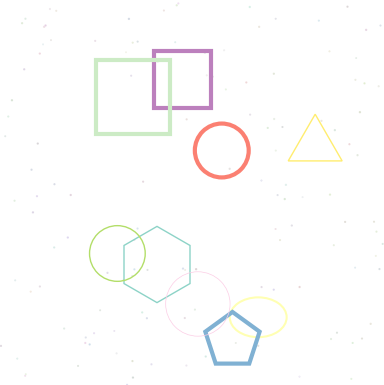[{"shape": "hexagon", "thickness": 1, "radius": 0.49, "center": [0.408, 0.313]}, {"shape": "oval", "thickness": 1.5, "radius": 0.37, "center": [0.671, 0.176]}, {"shape": "circle", "thickness": 3, "radius": 0.35, "center": [0.576, 0.609]}, {"shape": "pentagon", "thickness": 3, "radius": 0.37, "center": [0.604, 0.116]}, {"shape": "circle", "thickness": 1, "radius": 0.36, "center": [0.305, 0.342]}, {"shape": "circle", "thickness": 0.5, "radius": 0.42, "center": [0.514, 0.21]}, {"shape": "square", "thickness": 3, "radius": 0.37, "center": [0.474, 0.793]}, {"shape": "square", "thickness": 3, "radius": 0.48, "center": [0.344, 0.748]}, {"shape": "triangle", "thickness": 1, "radius": 0.4, "center": [0.819, 0.622]}]